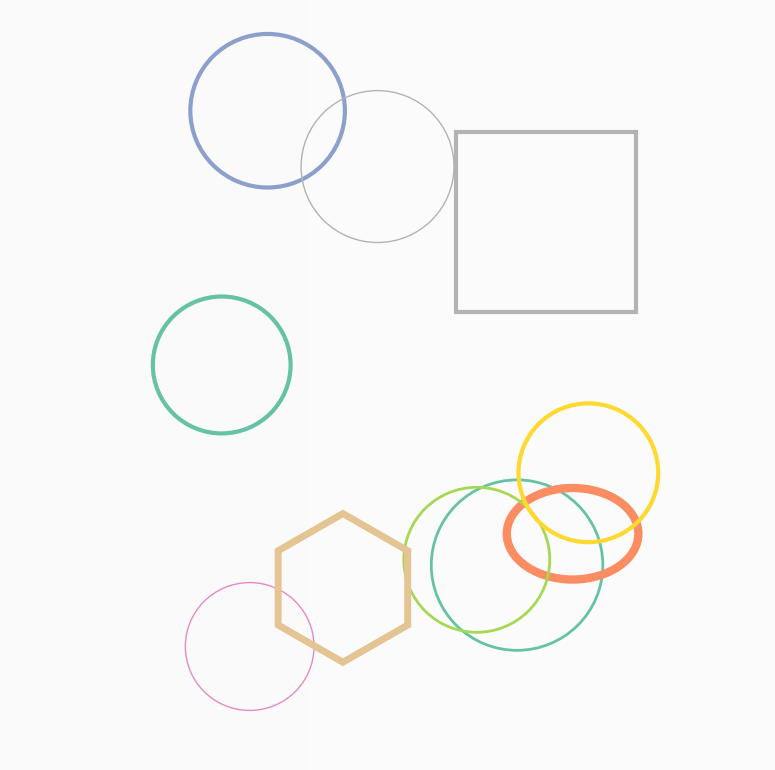[{"shape": "circle", "thickness": 1.5, "radius": 0.44, "center": [0.286, 0.526]}, {"shape": "circle", "thickness": 1, "radius": 0.55, "center": [0.667, 0.266]}, {"shape": "oval", "thickness": 3, "radius": 0.42, "center": [0.739, 0.307]}, {"shape": "circle", "thickness": 1.5, "radius": 0.5, "center": [0.345, 0.856]}, {"shape": "circle", "thickness": 0.5, "radius": 0.42, "center": [0.322, 0.16]}, {"shape": "circle", "thickness": 1, "radius": 0.47, "center": [0.615, 0.273]}, {"shape": "circle", "thickness": 1.5, "radius": 0.45, "center": [0.759, 0.386]}, {"shape": "hexagon", "thickness": 2.5, "radius": 0.48, "center": [0.442, 0.237]}, {"shape": "circle", "thickness": 0.5, "radius": 0.49, "center": [0.487, 0.784]}, {"shape": "square", "thickness": 1.5, "radius": 0.58, "center": [0.705, 0.712]}]